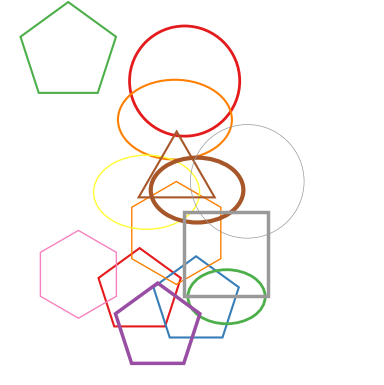[{"shape": "pentagon", "thickness": 1.5, "radius": 0.56, "center": [0.363, 0.243]}, {"shape": "circle", "thickness": 2, "radius": 0.72, "center": [0.48, 0.789]}, {"shape": "pentagon", "thickness": 1.5, "radius": 0.58, "center": [0.509, 0.218]}, {"shape": "pentagon", "thickness": 1.5, "radius": 0.65, "center": [0.177, 0.864]}, {"shape": "oval", "thickness": 2, "radius": 0.5, "center": [0.588, 0.229]}, {"shape": "pentagon", "thickness": 2.5, "radius": 0.58, "center": [0.41, 0.149]}, {"shape": "oval", "thickness": 1.5, "radius": 0.74, "center": [0.454, 0.689]}, {"shape": "hexagon", "thickness": 1, "radius": 0.67, "center": [0.458, 0.395]}, {"shape": "oval", "thickness": 1, "radius": 0.69, "center": [0.381, 0.501]}, {"shape": "oval", "thickness": 3, "radius": 0.6, "center": [0.512, 0.506]}, {"shape": "triangle", "thickness": 1.5, "radius": 0.57, "center": [0.459, 0.544]}, {"shape": "hexagon", "thickness": 1, "radius": 0.57, "center": [0.204, 0.288]}, {"shape": "square", "thickness": 2.5, "radius": 0.55, "center": [0.588, 0.34]}, {"shape": "circle", "thickness": 0.5, "radius": 0.74, "center": [0.642, 0.529]}]